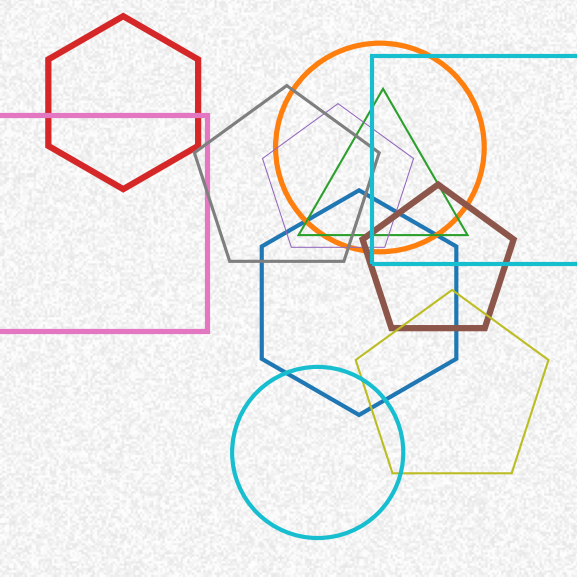[{"shape": "hexagon", "thickness": 2, "radius": 0.97, "center": [0.622, 0.475]}, {"shape": "circle", "thickness": 2.5, "radius": 0.9, "center": [0.658, 0.744]}, {"shape": "triangle", "thickness": 1, "radius": 0.84, "center": [0.663, 0.676]}, {"shape": "hexagon", "thickness": 3, "radius": 0.75, "center": [0.213, 0.821]}, {"shape": "pentagon", "thickness": 0.5, "radius": 0.69, "center": [0.585, 0.682]}, {"shape": "pentagon", "thickness": 3, "radius": 0.69, "center": [0.759, 0.542]}, {"shape": "square", "thickness": 2.5, "radius": 0.94, "center": [0.171, 0.613]}, {"shape": "pentagon", "thickness": 1.5, "radius": 0.84, "center": [0.497, 0.683]}, {"shape": "pentagon", "thickness": 1, "radius": 0.88, "center": [0.783, 0.322]}, {"shape": "circle", "thickness": 2, "radius": 0.74, "center": [0.55, 0.216]}, {"shape": "square", "thickness": 2, "radius": 0.9, "center": [0.824, 0.722]}]